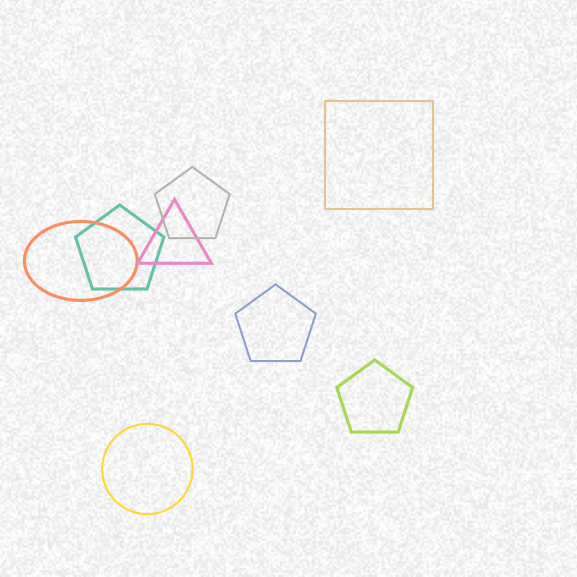[{"shape": "pentagon", "thickness": 1.5, "radius": 0.4, "center": [0.207, 0.564]}, {"shape": "oval", "thickness": 1.5, "radius": 0.49, "center": [0.14, 0.547]}, {"shape": "pentagon", "thickness": 1, "radius": 0.37, "center": [0.477, 0.433]}, {"shape": "triangle", "thickness": 1.5, "radius": 0.37, "center": [0.302, 0.58]}, {"shape": "pentagon", "thickness": 1.5, "radius": 0.35, "center": [0.649, 0.307]}, {"shape": "circle", "thickness": 1, "radius": 0.39, "center": [0.255, 0.187]}, {"shape": "square", "thickness": 1, "radius": 0.47, "center": [0.656, 0.731]}, {"shape": "pentagon", "thickness": 1, "radius": 0.34, "center": [0.333, 0.642]}]